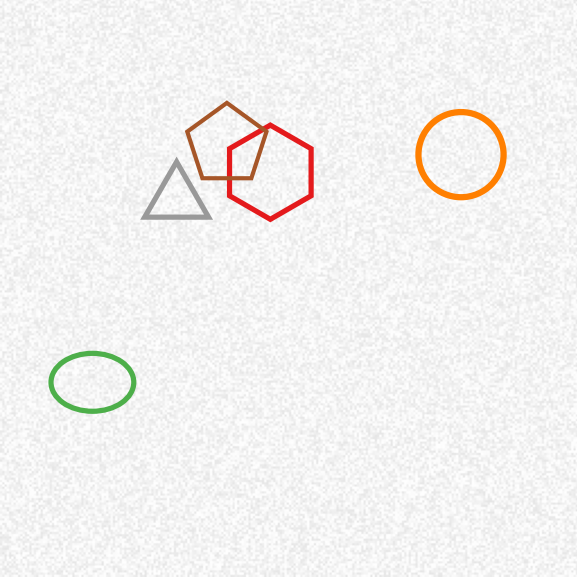[{"shape": "hexagon", "thickness": 2.5, "radius": 0.41, "center": [0.468, 0.701]}, {"shape": "oval", "thickness": 2.5, "radius": 0.36, "center": [0.16, 0.337]}, {"shape": "circle", "thickness": 3, "radius": 0.37, "center": [0.798, 0.731]}, {"shape": "pentagon", "thickness": 2, "radius": 0.36, "center": [0.393, 0.749]}, {"shape": "triangle", "thickness": 2.5, "radius": 0.32, "center": [0.306, 0.655]}]